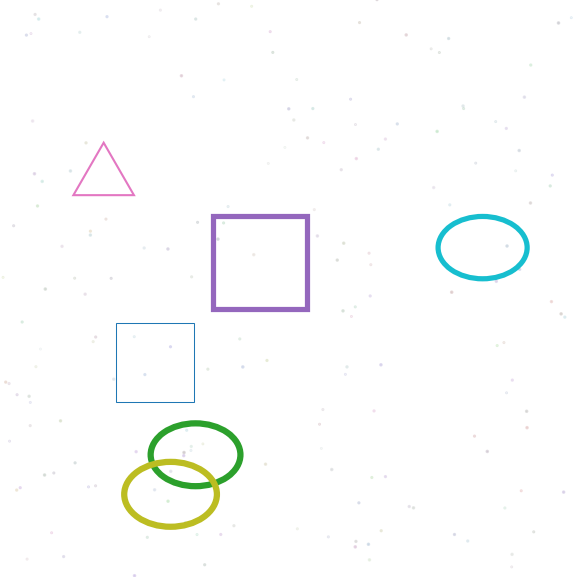[{"shape": "square", "thickness": 0.5, "radius": 0.34, "center": [0.269, 0.372]}, {"shape": "oval", "thickness": 3, "radius": 0.39, "center": [0.339, 0.212]}, {"shape": "square", "thickness": 2.5, "radius": 0.41, "center": [0.45, 0.545]}, {"shape": "triangle", "thickness": 1, "radius": 0.3, "center": [0.18, 0.691]}, {"shape": "oval", "thickness": 3, "radius": 0.4, "center": [0.295, 0.143]}, {"shape": "oval", "thickness": 2.5, "radius": 0.39, "center": [0.836, 0.57]}]